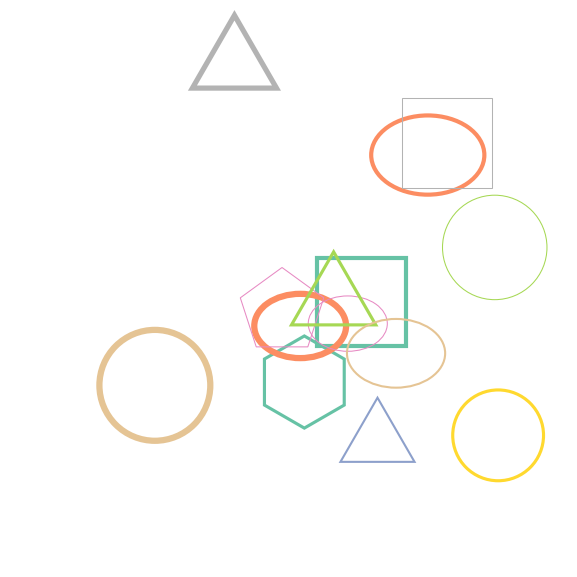[{"shape": "square", "thickness": 2, "radius": 0.38, "center": [0.626, 0.477]}, {"shape": "hexagon", "thickness": 1.5, "radius": 0.4, "center": [0.527, 0.338]}, {"shape": "oval", "thickness": 2, "radius": 0.49, "center": [0.741, 0.731]}, {"shape": "oval", "thickness": 3, "radius": 0.4, "center": [0.52, 0.435]}, {"shape": "triangle", "thickness": 1, "radius": 0.37, "center": [0.654, 0.236]}, {"shape": "oval", "thickness": 0.5, "radius": 0.34, "center": [0.602, 0.439]}, {"shape": "pentagon", "thickness": 0.5, "radius": 0.38, "center": [0.488, 0.46]}, {"shape": "triangle", "thickness": 1.5, "radius": 0.42, "center": [0.578, 0.479]}, {"shape": "circle", "thickness": 0.5, "radius": 0.45, "center": [0.857, 0.571]}, {"shape": "circle", "thickness": 1.5, "radius": 0.39, "center": [0.863, 0.245]}, {"shape": "oval", "thickness": 1, "radius": 0.43, "center": [0.686, 0.387]}, {"shape": "circle", "thickness": 3, "radius": 0.48, "center": [0.268, 0.332]}, {"shape": "triangle", "thickness": 2.5, "radius": 0.42, "center": [0.406, 0.889]}, {"shape": "square", "thickness": 0.5, "radius": 0.39, "center": [0.773, 0.752]}]